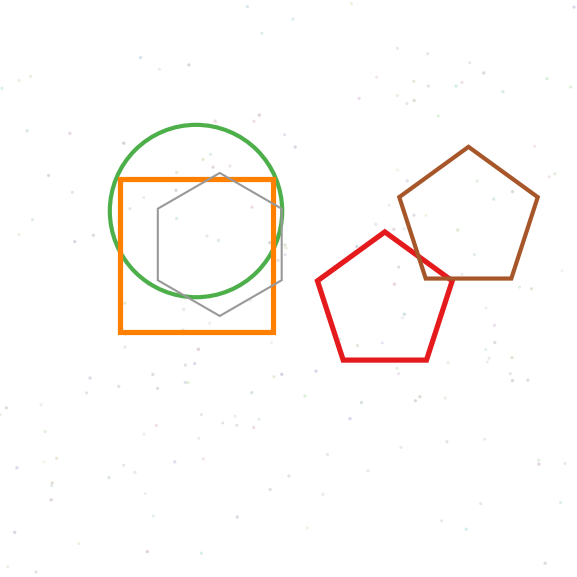[{"shape": "pentagon", "thickness": 2.5, "radius": 0.61, "center": [0.666, 0.475]}, {"shape": "circle", "thickness": 2, "radius": 0.75, "center": [0.339, 0.634]}, {"shape": "square", "thickness": 2.5, "radius": 0.66, "center": [0.34, 0.557]}, {"shape": "pentagon", "thickness": 2, "radius": 0.63, "center": [0.811, 0.619]}, {"shape": "hexagon", "thickness": 1, "radius": 0.62, "center": [0.381, 0.576]}]